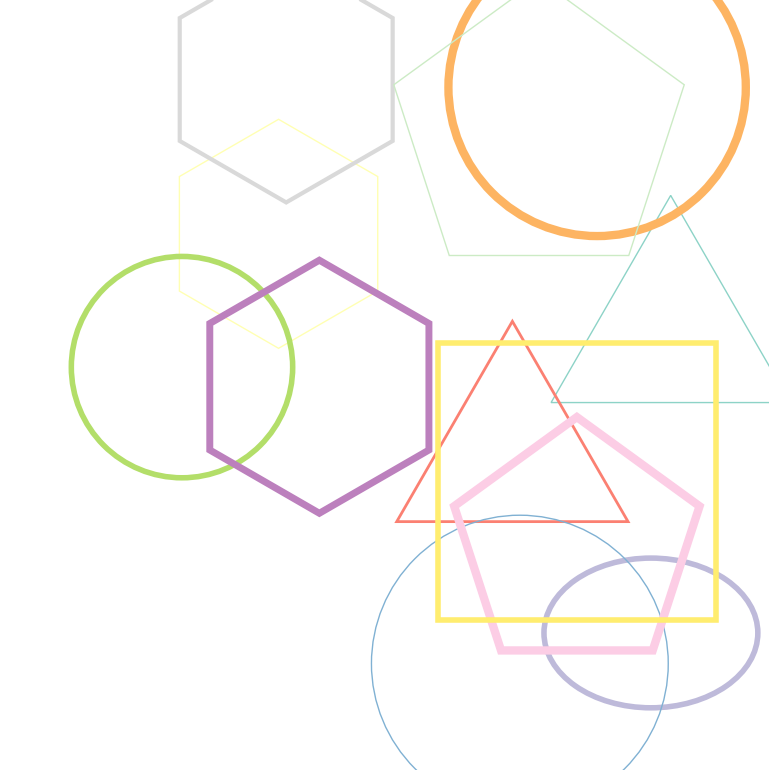[{"shape": "triangle", "thickness": 0.5, "radius": 0.9, "center": [0.871, 0.567]}, {"shape": "hexagon", "thickness": 0.5, "radius": 0.74, "center": [0.362, 0.696]}, {"shape": "oval", "thickness": 2, "radius": 0.69, "center": [0.845, 0.178]}, {"shape": "triangle", "thickness": 1, "radius": 0.87, "center": [0.665, 0.409]}, {"shape": "circle", "thickness": 0.5, "radius": 0.96, "center": [0.675, 0.138]}, {"shape": "circle", "thickness": 3, "radius": 0.97, "center": [0.775, 0.887]}, {"shape": "circle", "thickness": 2, "radius": 0.72, "center": [0.236, 0.523]}, {"shape": "pentagon", "thickness": 3, "radius": 0.84, "center": [0.749, 0.291]}, {"shape": "hexagon", "thickness": 1.5, "radius": 0.8, "center": [0.372, 0.897]}, {"shape": "hexagon", "thickness": 2.5, "radius": 0.82, "center": [0.415, 0.498]}, {"shape": "pentagon", "thickness": 0.5, "radius": 0.99, "center": [0.7, 0.829]}, {"shape": "square", "thickness": 2, "radius": 0.9, "center": [0.749, 0.374]}]